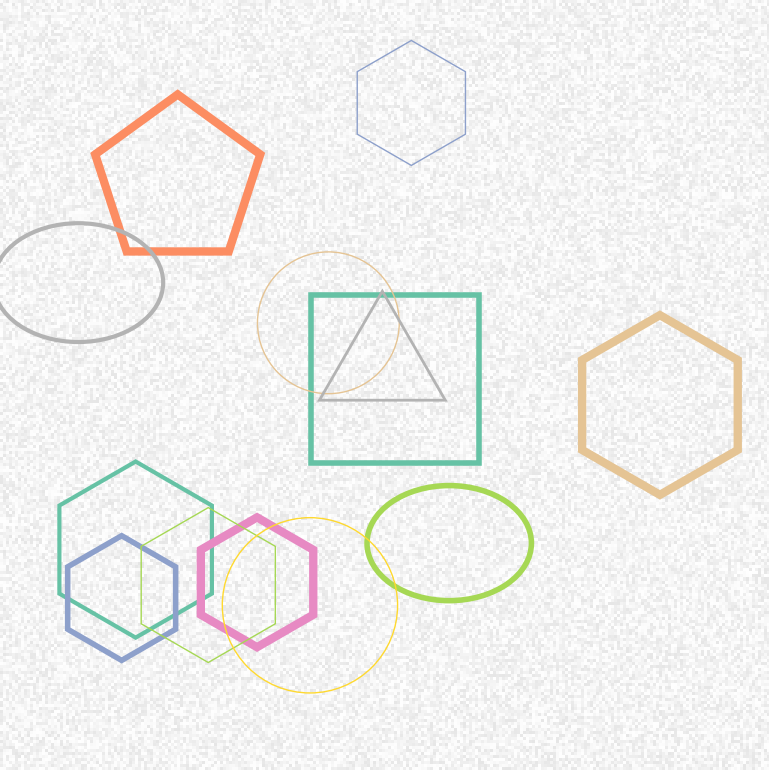[{"shape": "square", "thickness": 2, "radius": 0.55, "center": [0.513, 0.508]}, {"shape": "hexagon", "thickness": 1.5, "radius": 0.57, "center": [0.176, 0.286]}, {"shape": "pentagon", "thickness": 3, "radius": 0.56, "center": [0.231, 0.765]}, {"shape": "hexagon", "thickness": 0.5, "radius": 0.41, "center": [0.534, 0.866]}, {"shape": "hexagon", "thickness": 2, "radius": 0.4, "center": [0.158, 0.223]}, {"shape": "hexagon", "thickness": 3, "radius": 0.42, "center": [0.334, 0.244]}, {"shape": "oval", "thickness": 2, "radius": 0.53, "center": [0.583, 0.295]}, {"shape": "hexagon", "thickness": 0.5, "radius": 0.5, "center": [0.27, 0.24]}, {"shape": "circle", "thickness": 0.5, "radius": 0.57, "center": [0.403, 0.214]}, {"shape": "circle", "thickness": 0.5, "radius": 0.46, "center": [0.426, 0.581]}, {"shape": "hexagon", "thickness": 3, "radius": 0.58, "center": [0.857, 0.474]}, {"shape": "oval", "thickness": 1.5, "radius": 0.55, "center": [0.102, 0.633]}, {"shape": "triangle", "thickness": 1, "radius": 0.47, "center": [0.497, 0.527]}]